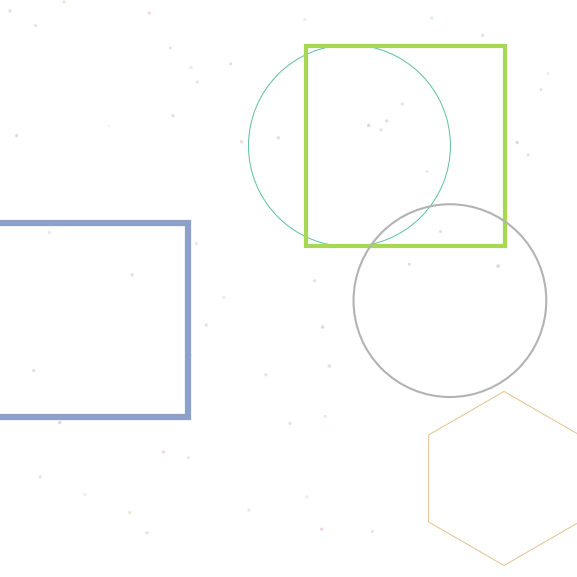[{"shape": "circle", "thickness": 0.5, "radius": 0.87, "center": [0.605, 0.747]}, {"shape": "square", "thickness": 3, "radius": 0.84, "center": [0.157, 0.445]}, {"shape": "square", "thickness": 2, "radius": 0.86, "center": [0.702, 0.747]}, {"shape": "hexagon", "thickness": 0.5, "radius": 0.75, "center": [0.873, 0.171]}, {"shape": "circle", "thickness": 1, "radius": 0.83, "center": [0.779, 0.479]}]